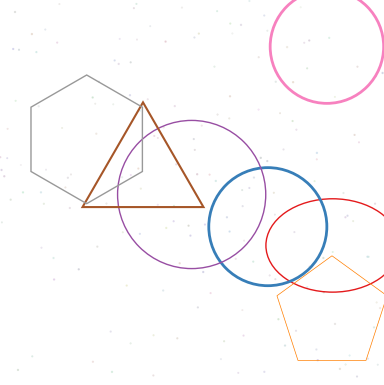[{"shape": "oval", "thickness": 1, "radius": 0.87, "center": [0.864, 0.362]}, {"shape": "circle", "thickness": 2, "radius": 0.77, "center": [0.696, 0.411]}, {"shape": "circle", "thickness": 1, "radius": 0.96, "center": [0.498, 0.495]}, {"shape": "pentagon", "thickness": 0.5, "radius": 0.75, "center": [0.862, 0.185]}, {"shape": "triangle", "thickness": 1.5, "radius": 0.91, "center": [0.371, 0.553]}, {"shape": "circle", "thickness": 2, "radius": 0.74, "center": [0.849, 0.879]}, {"shape": "hexagon", "thickness": 1, "radius": 0.84, "center": [0.225, 0.638]}]